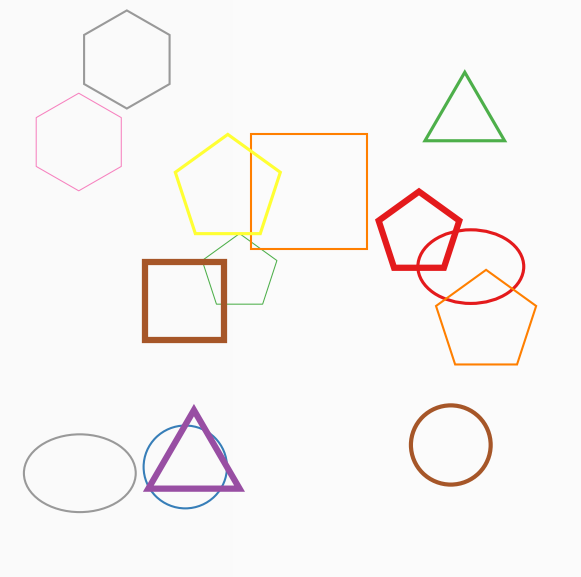[{"shape": "pentagon", "thickness": 3, "radius": 0.36, "center": [0.721, 0.594]}, {"shape": "oval", "thickness": 1.5, "radius": 0.46, "center": [0.81, 0.537]}, {"shape": "circle", "thickness": 1, "radius": 0.36, "center": [0.319, 0.191]}, {"shape": "pentagon", "thickness": 0.5, "radius": 0.34, "center": [0.412, 0.527]}, {"shape": "triangle", "thickness": 1.5, "radius": 0.4, "center": [0.8, 0.795]}, {"shape": "triangle", "thickness": 3, "radius": 0.45, "center": [0.334, 0.198]}, {"shape": "pentagon", "thickness": 1, "radius": 0.45, "center": [0.836, 0.441]}, {"shape": "square", "thickness": 1, "radius": 0.5, "center": [0.531, 0.667]}, {"shape": "pentagon", "thickness": 1.5, "radius": 0.47, "center": [0.392, 0.671]}, {"shape": "square", "thickness": 3, "radius": 0.34, "center": [0.317, 0.478]}, {"shape": "circle", "thickness": 2, "radius": 0.34, "center": [0.776, 0.229]}, {"shape": "hexagon", "thickness": 0.5, "radius": 0.42, "center": [0.135, 0.753]}, {"shape": "oval", "thickness": 1, "radius": 0.48, "center": [0.137, 0.18]}, {"shape": "hexagon", "thickness": 1, "radius": 0.42, "center": [0.218, 0.896]}]